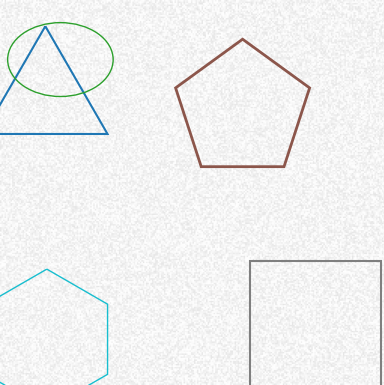[{"shape": "triangle", "thickness": 1.5, "radius": 0.93, "center": [0.118, 0.745]}, {"shape": "oval", "thickness": 1, "radius": 0.69, "center": [0.157, 0.845]}, {"shape": "pentagon", "thickness": 2, "radius": 0.92, "center": [0.63, 0.715]}, {"shape": "square", "thickness": 1.5, "radius": 0.85, "center": [0.819, 0.151]}, {"shape": "hexagon", "thickness": 1, "radius": 0.91, "center": [0.122, 0.119]}]